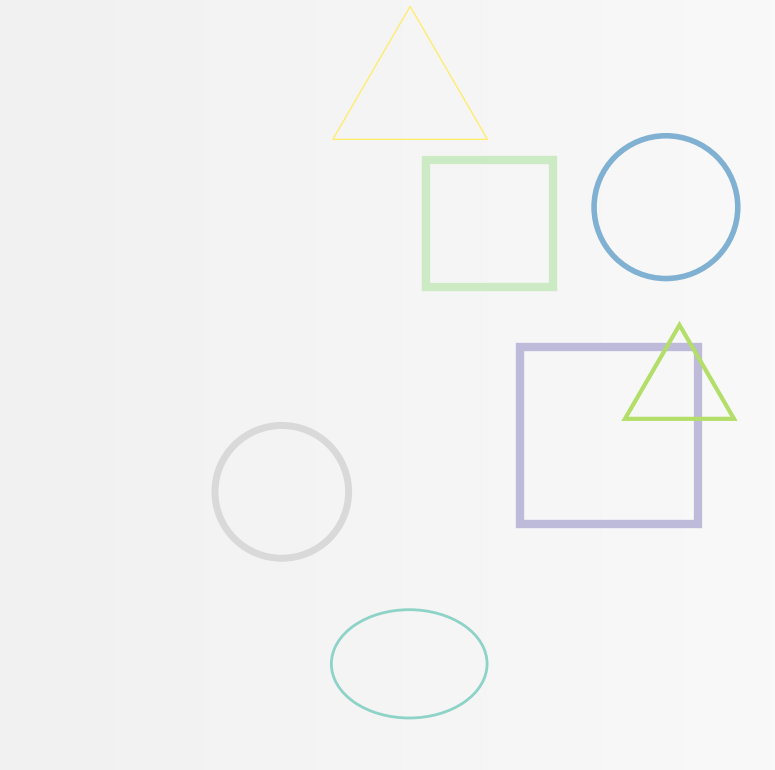[{"shape": "oval", "thickness": 1, "radius": 0.5, "center": [0.528, 0.138]}, {"shape": "square", "thickness": 3, "radius": 0.57, "center": [0.786, 0.435]}, {"shape": "circle", "thickness": 2, "radius": 0.46, "center": [0.859, 0.731]}, {"shape": "triangle", "thickness": 1.5, "radius": 0.41, "center": [0.877, 0.497]}, {"shape": "circle", "thickness": 2.5, "radius": 0.43, "center": [0.364, 0.361]}, {"shape": "square", "thickness": 3, "radius": 0.41, "center": [0.632, 0.709]}, {"shape": "triangle", "thickness": 0.5, "radius": 0.58, "center": [0.529, 0.877]}]